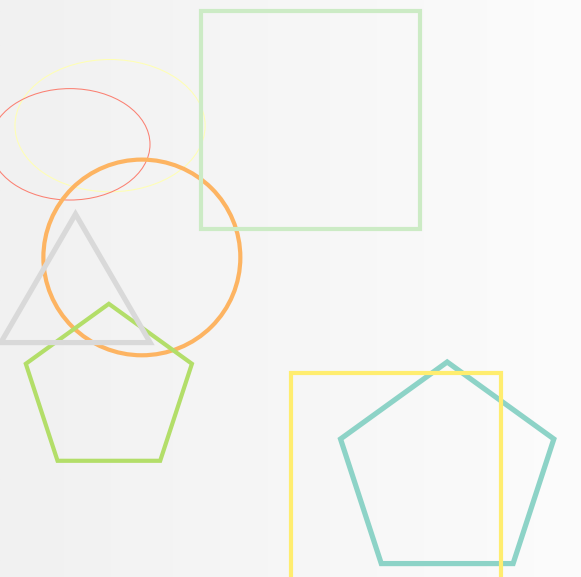[{"shape": "pentagon", "thickness": 2.5, "radius": 0.96, "center": [0.769, 0.179]}, {"shape": "oval", "thickness": 0.5, "radius": 0.82, "center": [0.189, 0.782]}, {"shape": "oval", "thickness": 0.5, "radius": 0.69, "center": [0.12, 0.749]}, {"shape": "circle", "thickness": 2, "radius": 0.85, "center": [0.244, 0.553]}, {"shape": "pentagon", "thickness": 2, "radius": 0.75, "center": [0.187, 0.323]}, {"shape": "triangle", "thickness": 2.5, "radius": 0.74, "center": [0.13, 0.48]}, {"shape": "square", "thickness": 2, "radius": 0.94, "center": [0.534, 0.791]}, {"shape": "square", "thickness": 2, "radius": 0.9, "center": [0.681, 0.173]}]